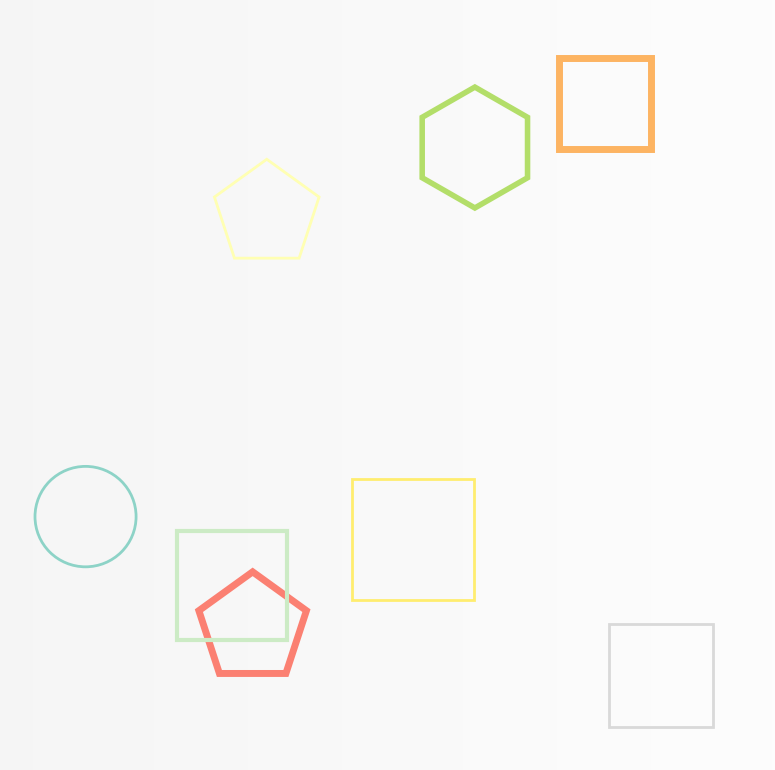[{"shape": "circle", "thickness": 1, "radius": 0.33, "center": [0.11, 0.329]}, {"shape": "pentagon", "thickness": 1, "radius": 0.36, "center": [0.344, 0.722]}, {"shape": "pentagon", "thickness": 2.5, "radius": 0.36, "center": [0.326, 0.184]}, {"shape": "square", "thickness": 2.5, "radius": 0.3, "center": [0.781, 0.866]}, {"shape": "hexagon", "thickness": 2, "radius": 0.39, "center": [0.613, 0.808]}, {"shape": "square", "thickness": 1, "radius": 0.33, "center": [0.853, 0.123]}, {"shape": "square", "thickness": 1.5, "radius": 0.35, "center": [0.3, 0.24]}, {"shape": "square", "thickness": 1, "radius": 0.39, "center": [0.533, 0.299]}]